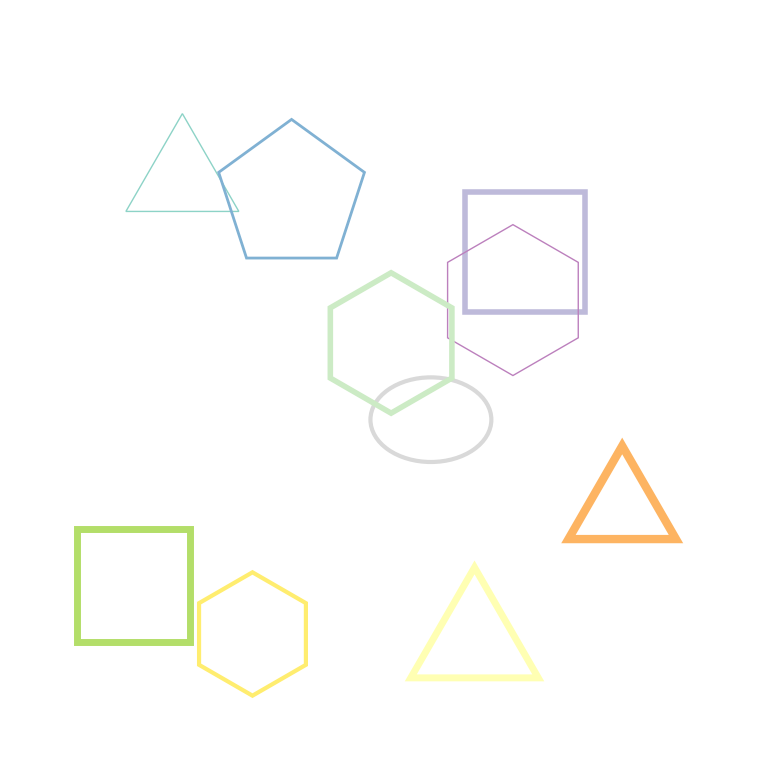[{"shape": "triangle", "thickness": 0.5, "radius": 0.42, "center": [0.237, 0.768]}, {"shape": "triangle", "thickness": 2.5, "radius": 0.48, "center": [0.616, 0.167]}, {"shape": "square", "thickness": 2, "radius": 0.39, "center": [0.682, 0.673]}, {"shape": "pentagon", "thickness": 1, "radius": 0.5, "center": [0.379, 0.745]}, {"shape": "triangle", "thickness": 3, "radius": 0.4, "center": [0.808, 0.34]}, {"shape": "square", "thickness": 2.5, "radius": 0.37, "center": [0.173, 0.239]}, {"shape": "oval", "thickness": 1.5, "radius": 0.39, "center": [0.56, 0.455]}, {"shape": "hexagon", "thickness": 0.5, "radius": 0.49, "center": [0.666, 0.61]}, {"shape": "hexagon", "thickness": 2, "radius": 0.46, "center": [0.508, 0.555]}, {"shape": "hexagon", "thickness": 1.5, "radius": 0.4, "center": [0.328, 0.177]}]